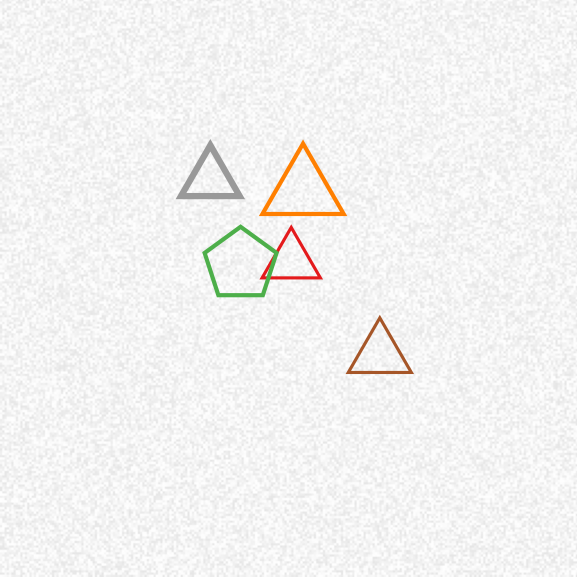[{"shape": "triangle", "thickness": 1.5, "radius": 0.29, "center": [0.504, 0.547]}, {"shape": "pentagon", "thickness": 2, "radius": 0.33, "center": [0.417, 0.541]}, {"shape": "triangle", "thickness": 2, "radius": 0.41, "center": [0.525, 0.669]}, {"shape": "triangle", "thickness": 1.5, "radius": 0.32, "center": [0.658, 0.386]}, {"shape": "triangle", "thickness": 3, "radius": 0.29, "center": [0.364, 0.689]}]